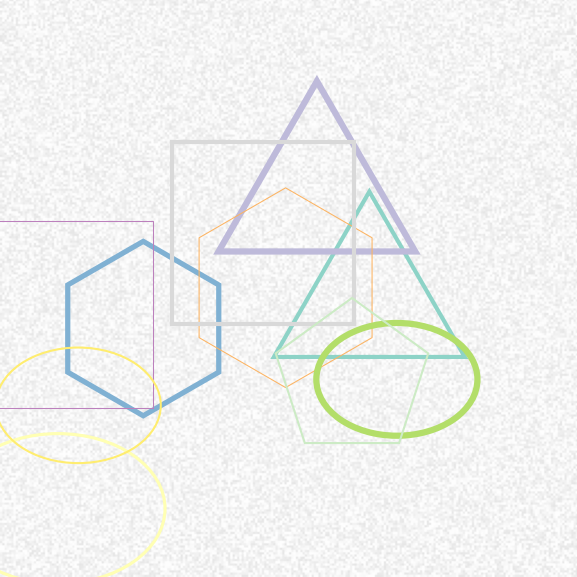[{"shape": "triangle", "thickness": 2, "radius": 0.95, "center": [0.64, 0.476]}, {"shape": "oval", "thickness": 1.5, "radius": 0.93, "center": [0.1, 0.118]}, {"shape": "triangle", "thickness": 3, "radius": 0.98, "center": [0.549, 0.662]}, {"shape": "hexagon", "thickness": 2.5, "radius": 0.75, "center": [0.248, 0.43]}, {"shape": "hexagon", "thickness": 0.5, "radius": 0.86, "center": [0.495, 0.501]}, {"shape": "oval", "thickness": 3, "radius": 0.7, "center": [0.687, 0.342]}, {"shape": "square", "thickness": 2, "radius": 0.79, "center": [0.455, 0.596]}, {"shape": "square", "thickness": 0.5, "radius": 0.81, "center": [0.104, 0.455]}, {"shape": "pentagon", "thickness": 1, "radius": 0.69, "center": [0.609, 0.344]}, {"shape": "oval", "thickness": 1, "radius": 0.71, "center": [0.135, 0.297]}]